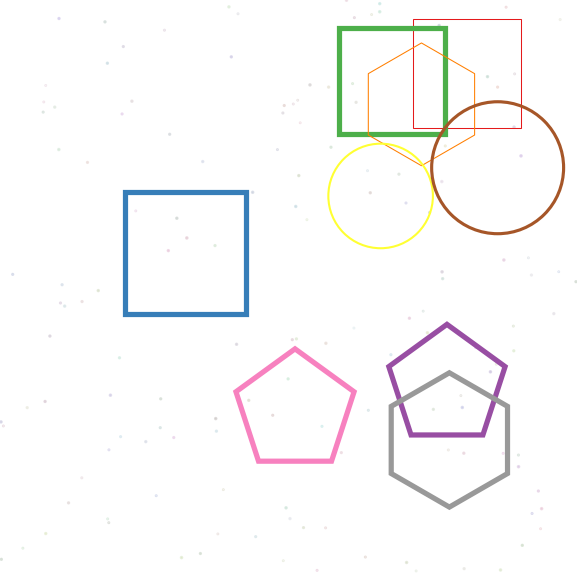[{"shape": "square", "thickness": 0.5, "radius": 0.47, "center": [0.809, 0.872]}, {"shape": "square", "thickness": 2.5, "radius": 0.53, "center": [0.321, 0.561]}, {"shape": "square", "thickness": 2.5, "radius": 0.46, "center": [0.679, 0.859]}, {"shape": "pentagon", "thickness": 2.5, "radius": 0.53, "center": [0.774, 0.332]}, {"shape": "hexagon", "thickness": 0.5, "radius": 0.53, "center": [0.73, 0.818]}, {"shape": "circle", "thickness": 1, "radius": 0.45, "center": [0.659, 0.66]}, {"shape": "circle", "thickness": 1.5, "radius": 0.57, "center": [0.862, 0.709]}, {"shape": "pentagon", "thickness": 2.5, "radius": 0.54, "center": [0.511, 0.288]}, {"shape": "hexagon", "thickness": 2.5, "radius": 0.58, "center": [0.778, 0.237]}]